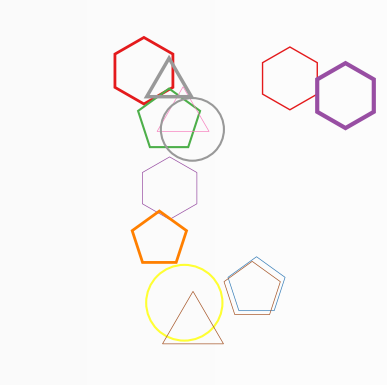[{"shape": "hexagon", "thickness": 1, "radius": 0.41, "center": [0.748, 0.796]}, {"shape": "hexagon", "thickness": 2, "radius": 0.43, "center": [0.371, 0.816]}, {"shape": "pentagon", "thickness": 0.5, "radius": 0.39, "center": [0.662, 0.256]}, {"shape": "pentagon", "thickness": 1.5, "radius": 0.42, "center": [0.436, 0.686]}, {"shape": "hexagon", "thickness": 3, "radius": 0.42, "center": [0.892, 0.752]}, {"shape": "hexagon", "thickness": 0.5, "radius": 0.41, "center": [0.438, 0.511]}, {"shape": "pentagon", "thickness": 2, "radius": 0.37, "center": [0.411, 0.378]}, {"shape": "circle", "thickness": 1.5, "radius": 0.49, "center": [0.476, 0.214]}, {"shape": "pentagon", "thickness": 0.5, "radius": 0.38, "center": [0.651, 0.245]}, {"shape": "triangle", "thickness": 0.5, "radius": 0.45, "center": [0.498, 0.152]}, {"shape": "triangle", "thickness": 0.5, "radius": 0.39, "center": [0.472, 0.697]}, {"shape": "circle", "thickness": 1.5, "radius": 0.41, "center": [0.497, 0.664]}, {"shape": "triangle", "thickness": 2.5, "radius": 0.33, "center": [0.436, 0.782]}]